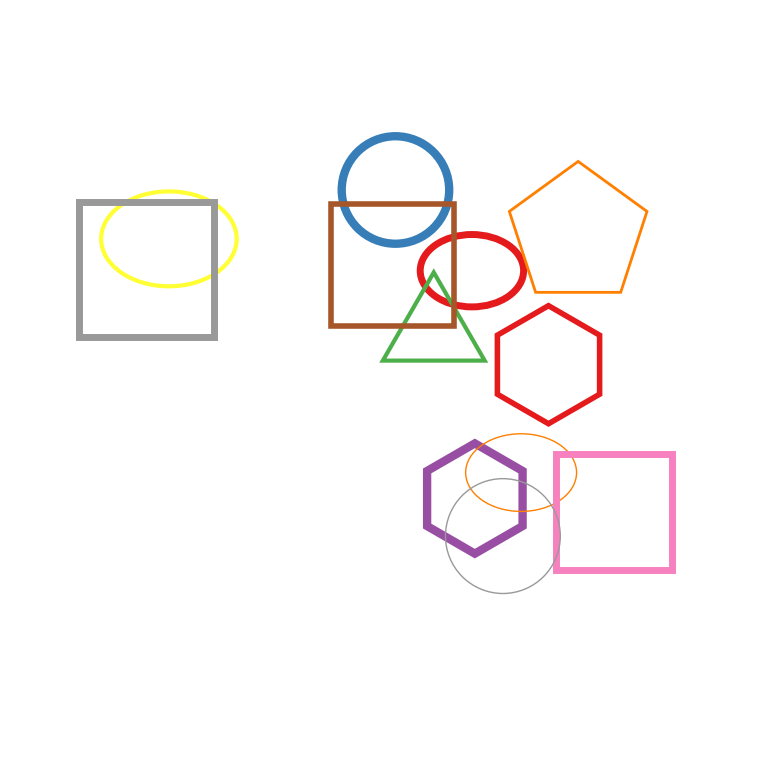[{"shape": "hexagon", "thickness": 2, "radius": 0.38, "center": [0.712, 0.526]}, {"shape": "oval", "thickness": 2.5, "radius": 0.34, "center": [0.613, 0.648]}, {"shape": "circle", "thickness": 3, "radius": 0.35, "center": [0.514, 0.753]}, {"shape": "triangle", "thickness": 1.5, "radius": 0.38, "center": [0.563, 0.57]}, {"shape": "hexagon", "thickness": 3, "radius": 0.36, "center": [0.617, 0.353]}, {"shape": "pentagon", "thickness": 1, "radius": 0.47, "center": [0.751, 0.696]}, {"shape": "oval", "thickness": 0.5, "radius": 0.36, "center": [0.677, 0.386]}, {"shape": "oval", "thickness": 1.5, "radius": 0.44, "center": [0.219, 0.69]}, {"shape": "square", "thickness": 2, "radius": 0.4, "center": [0.509, 0.656]}, {"shape": "square", "thickness": 2.5, "radius": 0.38, "center": [0.797, 0.335]}, {"shape": "square", "thickness": 2.5, "radius": 0.44, "center": [0.19, 0.65]}, {"shape": "circle", "thickness": 0.5, "radius": 0.37, "center": [0.653, 0.304]}]